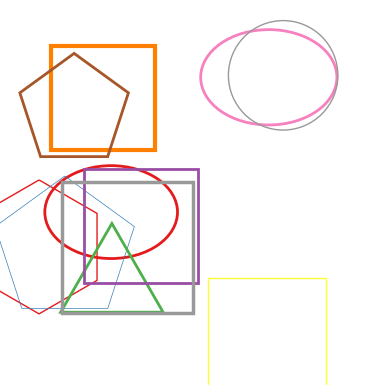[{"shape": "oval", "thickness": 2, "radius": 0.86, "center": [0.289, 0.449]}, {"shape": "hexagon", "thickness": 1, "radius": 0.87, "center": [0.101, 0.359]}, {"shape": "pentagon", "thickness": 0.5, "radius": 0.95, "center": [0.168, 0.353]}, {"shape": "triangle", "thickness": 2, "radius": 0.77, "center": [0.291, 0.266]}, {"shape": "square", "thickness": 2, "radius": 0.74, "center": [0.365, 0.412]}, {"shape": "square", "thickness": 3, "radius": 0.67, "center": [0.268, 0.745]}, {"shape": "square", "thickness": 1, "radius": 0.77, "center": [0.693, 0.124]}, {"shape": "pentagon", "thickness": 2, "radius": 0.74, "center": [0.193, 0.713]}, {"shape": "oval", "thickness": 2, "radius": 0.88, "center": [0.698, 0.799]}, {"shape": "circle", "thickness": 1, "radius": 0.71, "center": [0.735, 0.804]}, {"shape": "square", "thickness": 2.5, "radius": 0.85, "center": [0.331, 0.358]}]